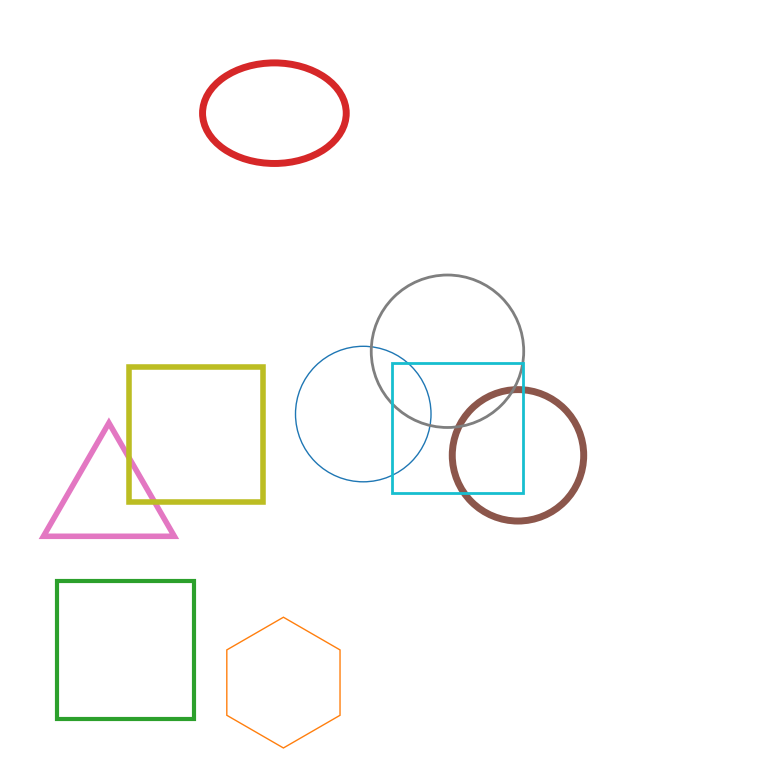[{"shape": "circle", "thickness": 0.5, "radius": 0.44, "center": [0.472, 0.462]}, {"shape": "hexagon", "thickness": 0.5, "radius": 0.42, "center": [0.368, 0.114]}, {"shape": "square", "thickness": 1.5, "radius": 0.45, "center": [0.163, 0.156]}, {"shape": "oval", "thickness": 2.5, "radius": 0.47, "center": [0.356, 0.853]}, {"shape": "circle", "thickness": 2.5, "radius": 0.43, "center": [0.673, 0.409]}, {"shape": "triangle", "thickness": 2, "radius": 0.49, "center": [0.141, 0.353]}, {"shape": "circle", "thickness": 1, "radius": 0.5, "center": [0.581, 0.544]}, {"shape": "square", "thickness": 2, "radius": 0.44, "center": [0.254, 0.436]}, {"shape": "square", "thickness": 1, "radius": 0.42, "center": [0.594, 0.444]}]